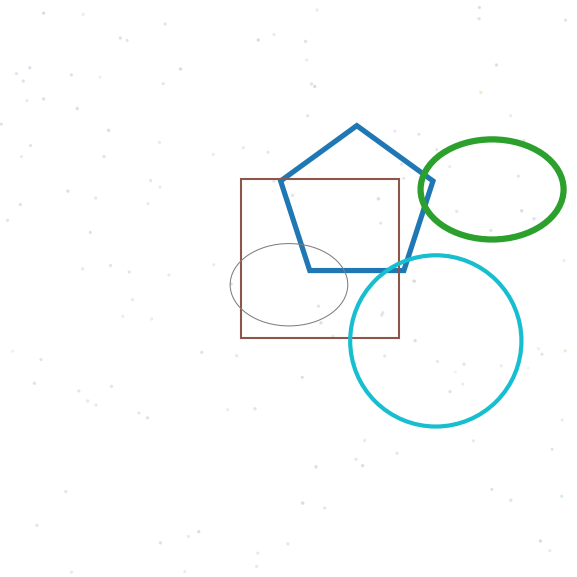[{"shape": "pentagon", "thickness": 2.5, "radius": 0.69, "center": [0.618, 0.643]}, {"shape": "oval", "thickness": 3, "radius": 0.62, "center": [0.852, 0.671]}, {"shape": "square", "thickness": 1, "radius": 0.69, "center": [0.554, 0.552]}, {"shape": "oval", "thickness": 0.5, "radius": 0.51, "center": [0.5, 0.506]}, {"shape": "circle", "thickness": 2, "radius": 0.74, "center": [0.755, 0.409]}]